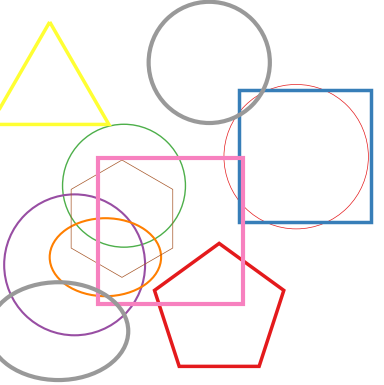[{"shape": "pentagon", "thickness": 2.5, "radius": 0.88, "center": [0.569, 0.191]}, {"shape": "circle", "thickness": 0.5, "radius": 0.94, "center": [0.769, 0.593]}, {"shape": "square", "thickness": 2.5, "radius": 0.86, "center": [0.792, 0.595]}, {"shape": "circle", "thickness": 1, "radius": 0.8, "center": [0.322, 0.518]}, {"shape": "circle", "thickness": 1.5, "radius": 0.91, "center": [0.194, 0.312]}, {"shape": "oval", "thickness": 1.5, "radius": 0.72, "center": [0.274, 0.332]}, {"shape": "triangle", "thickness": 2.5, "radius": 0.89, "center": [0.129, 0.766]}, {"shape": "hexagon", "thickness": 0.5, "radius": 0.76, "center": [0.317, 0.432]}, {"shape": "square", "thickness": 3, "radius": 0.94, "center": [0.442, 0.399]}, {"shape": "circle", "thickness": 3, "radius": 0.79, "center": [0.543, 0.838]}, {"shape": "oval", "thickness": 3, "radius": 0.91, "center": [0.152, 0.14]}]